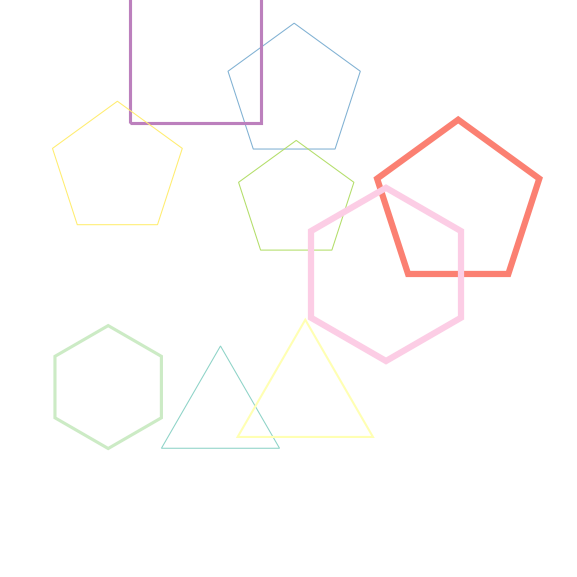[{"shape": "triangle", "thickness": 0.5, "radius": 0.59, "center": [0.382, 0.282]}, {"shape": "triangle", "thickness": 1, "radius": 0.68, "center": [0.529, 0.31]}, {"shape": "pentagon", "thickness": 3, "radius": 0.74, "center": [0.793, 0.644]}, {"shape": "pentagon", "thickness": 0.5, "radius": 0.6, "center": [0.509, 0.839]}, {"shape": "pentagon", "thickness": 0.5, "radius": 0.52, "center": [0.513, 0.651]}, {"shape": "hexagon", "thickness": 3, "radius": 0.75, "center": [0.668, 0.524]}, {"shape": "square", "thickness": 1.5, "radius": 0.57, "center": [0.339, 0.9]}, {"shape": "hexagon", "thickness": 1.5, "radius": 0.53, "center": [0.187, 0.329]}, {"shape": "pentagon", "thickness": 0.5, "radius": 0.59, "center": [0.203, 0.706]}]